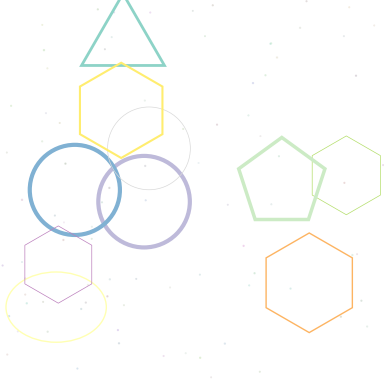[{"shape": "triangle", "thickness": 2, "radius": 0.62, "center": [0.319, 0.892]}, {"shape": "oval", "thickness": 1, "radius": 0.65, "center": [0.146, 0.202]}, {"shape": "circle", "thickness": 3, "radius": 0.59, "center": [0.374, 0.476]}, {"shape": "circle", "thickness": 3, "radius": 0.59, "center": [0.194, 0.507]}, {"shape": "hexagon", "thickness": 1, "radius": 0.65, "center": [0.803, 0.265]}, {"shape": "hexagon", "thickness": 0.5, "radius": 0.51, "center": [0.9, 0.545]}, {"shape": "circle", "thickness": 0.5, "radius": 0.54, "center": [0.387, 0.615]}, {"shape": "hexagon", "thickness": 0.5, "radius": 0.5, "center": [0.151, 0.313]}, {"shape": "pentagon", "thickness": 2.5, "radius": 0.59, "center": [0.732, 0.525]}, {"shape": "hexagon", "thickness": 1.5, "radius": 0.62, "center": [0.315, 0.713]}]